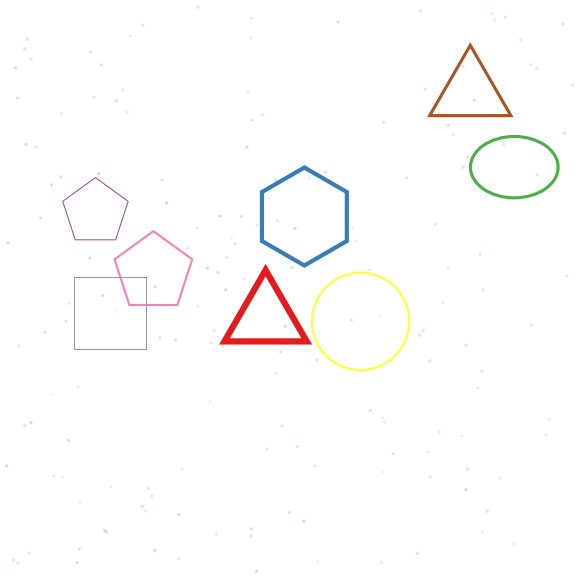[{"shape": "triangle", "thickness": 3, "radius": 0.41, "center": [0.46, 0.449]}, {"shape": "hexagon", "thickness": 2, "radius": 0.42, "center": [0.527, 0.624]}, {"shape": "oval", "thickness": 1.5, "radius": 0.38, "center": [0.891, 0.71]}, {"shape": "pentagon", "thickness": 0.5, "radius": 0.3, "center": [0.165, 0.632]}, {"shape": "circle", "thickness": 1, "radius": 0.42, "center": [0.624, 0.443]}, {"shape": "triangle", "thickness": 1.5, "radius": 0.41, "center": [0.814, 0.84]}, {"shape": "pentagon", "thickness": 1, "radius": 0.35, "center": [0.266, 0.528]}, {"shape": "square", "thickness": 0.5, "radius": 0.31, "center": [0.19, 0.457]}]